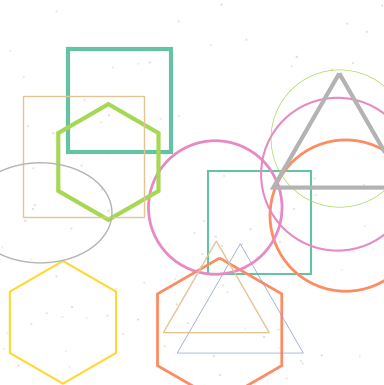[{"shape": "square", "thickness": 1.5, "radius": 0.67, "center": [0.674, 0.422]}, {"shape": "square", "thickness": 3, "radius": 0.67, "center": [0.31, 0.739]}, {"shape": "circle", "thickness": 2, "radius": 0.98, "center": [0.898, 0.44]}, {"shape": "hexagon", "thickness": 2, "radius": 0.93, "center": [0.57, 0.143]}, {"shape": "triangle", "thickness": 0.5, "radius": 0.95, "center": [0.624, 0.178]}, {"shape": "circle", "thickness": 1.5, "radius": 0.99, "center": [0.877, 0.547]}, {"shape": "circle", "thickness": 2, "radius": 0.87, "center": [0.559, 0.461]}, {"shape": "circle", "thickness": 0.5, "radius": 0.89, "center": [0.882, 0.64]}, {"shape": "hexagon", "thickness": 3, "radius": 0.75, "center": [0.282, 0.579]}, {"shape": "hexagon", "thickness": 1.5, "radius": 0.8, "center": [0.164, 0.163]}, {"shape": "square", "thickness": 1, "radius": 0.79, "center": [0.217, 0.594]}, {"shape": "triangle", "thickness": 1, "radius": 0.79, "center": [0.562, 0.215]}, {"shape": "oval", "thickness": 1, "radius": 0.93, "center": [0.105, 0.447]}, {"shape": "triangle", "thickness": 3, "radius": 0.99, "center": [0.881, 0.612]}]